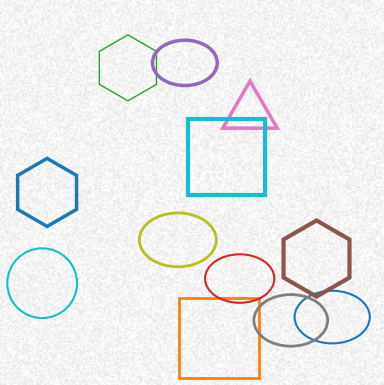[{"shape": "hexagon", "thickness": 2.5, "radius": 0.44, "center": [0.122, 0.5]}, {"shape": "oval", "thickness": 1.5, "radius": 0.49, "center": [0.863, 0.176]}, {"shape": "square", "thickness": 2, "radius": 0.52, "center": [0.568, 0.123]}, {"shape": "hexagon", "thickness": 1, "radius": 0.43, "center": [0.332, 0.824]}, {"shape": "oval", "thickness": 1.5, "radius": 0.45, "center": [0.623, 0.276]}, {"shape": "oval", "thickness": 2.5, "radius": 0.42, "center": [0.48, 0.837]}, {"shape": "hexagon", "thickness": 3, "radius": 0.49, "center": [0.822, 0.328]}, {"shape": "triangle", "thickness": 2.5, "radius": 0.41, "center": [0.649, 0.708]}, {"shape": "oval", "thickness": 2, "radius": 0.48, "center": [0.755, 0.168]}, {"shape": "oval", "thickness": 2, "radius": 0.5, "center": [0.462, 0.377]}, {"shape": "circle", "thickness": 1.5, "radius": 0.45, "center": [0.11, 0.264]}, {"shape": "square", "thickness": 3, "radius": 0.5, "center": [0.589, 0.592]}]